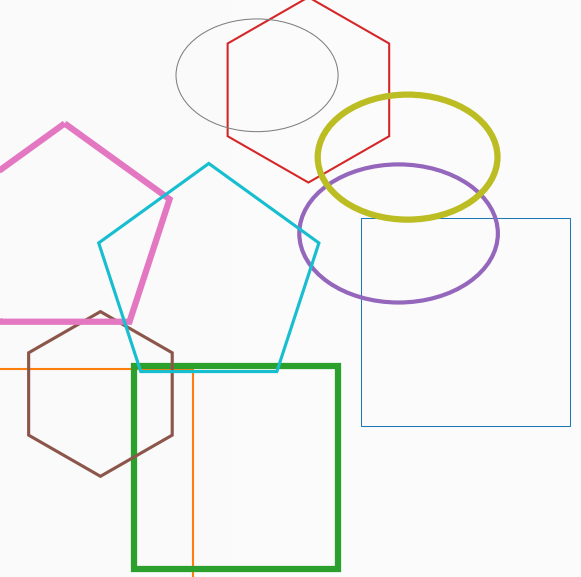[{"shape": "square", "thickness": 0.5, "radius": 0.9, "center": [0.8, 0.442]}, {"shape": "square", "thickness": 1, "radius": 0.98, "center": [0.136, 0.164]}, {"shape": "square", "thickness": 3, "radius": 0.88, "center": [0.406, 0.189]}, {"shape": "hexagon", "thickness": 1, "radius": 0.8, "center": [0.531, 0.844]}, {"shape": "oval", "thickness": 2, "radius": 0.85, "center": [0.686, 0.595]}, {"shape": "hexagon", "thickness": 1.5, "radius": 0.71, "center": [0.173, 0.317]}, {"shape": "pentagon", "thickness": 3, "radius": 0.95, "center": [0.111, 0.596]}, {"shape": "oval", "thickness": 0.5, "radius": 0.7, "center": [0.442, 0.869]}, {"shape": "oval", "thickness": 3, "radius": 0.77, "center": [0.701, 0.727]}, {"shape": "pentagon", "thickness": 1.5, "radius": 1.0, "center": [0.359, 0.517]}]